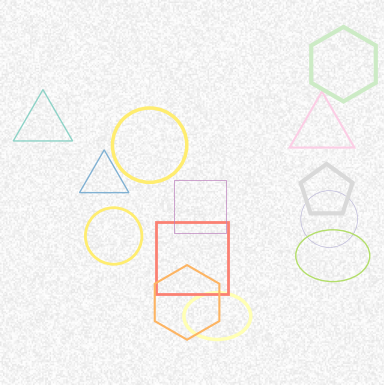[{"shape": "triangle", "thickness": 1, "radius": 0.44, "center": [0.112, 0.678]}, {"shape": "oval", "thickness": 2.5, "radius": 0.43, "center": [0.565, 0.179]}, {"shape": "circle", "thickness": 0.5, "radius": 0.37, "center": [0.855, 0.431]}, {"shape": "square", "thickness": 2, "radius": 0.47, "center": [0.499, 0.33]}, {"shape": "triangle", "thickness": 1, "radius": 0.37, "center": [0.271, 0.537]}, {"shape": "hexagon", "thickness": 1.5, "radius": 0.48, "center": [0.486, 0.215]}, {"shape": "oval", "thickness": 1, "radius": 0.48, "center": [0.864, 0.336]}, {"shape": "triangle", "thickness": 1.5, "radius": 0.49, "center": [0.836, 0.665]}, {"shape": "pentagon", "thickness": 3, "radius": 0.35, "center": [0.848, 0.503]}, {"shape": "square", "thickness": 0.5, "radius": 0.34, "center": [0.519, 0.464]}, {"shape": "hexagon", "thickness": 3, "radius": 0.48, "center": [0.892, 0.833]}, {"shape": "circle", "thickness": 2.5, "radius": 0.48, "center": [0.389, 0.623]}, {"shape": "circle", "thickness": 2, "radius": 0.37, "center": [0.295, 0.387]}]